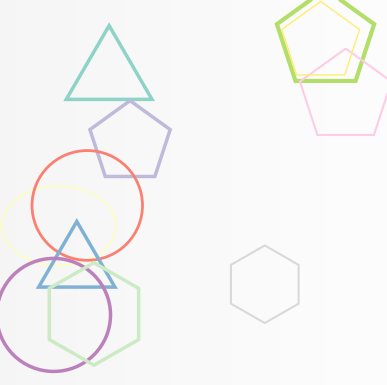[{"shape": "triangle", "thickness": 2.5, "radius": 0.64, "center": [0.282, 0.806]}, {"shape": "oval", "thickness": 1, "radius": 0.74, "center": [0.152, 0.414]}, {"shape": "pentagon", "thickness": 2.5, "radius": 0.54, "center": [0.336, 0.63]}, {"shape": "circle", "thickness": 2, "radius": 0.71, "center": [0.225, 0.466]}, {"shape": "triangle", "thickness": 2.5, "radius": 0.57, "center": [0.198, 0.311]}, {"shape": "pentagon", "thickness": 3, "radius": 0.66, "center": [0.84, 0.896]}, {"shape": "pentagon", "thickness": 1.5, "radius": 0.62, "center": [0.892, 0.75]}, {"shape": "hexagon", "thickness": 1.5, "radius": 0.5, "center": [0.683, 0.262]}, {"shape": "circle", "thickness": 2.5, "radius": 0.73, "center": [0.138, 0.182]}, {"shape": "hexagon", "thickness": 2.5, "radius": 0.67, "center": [0.243, 0.185]}, {"shape": "pentagon", "thickness": 1, "radius": 0.53, "center": [0.828, 0.891]}]